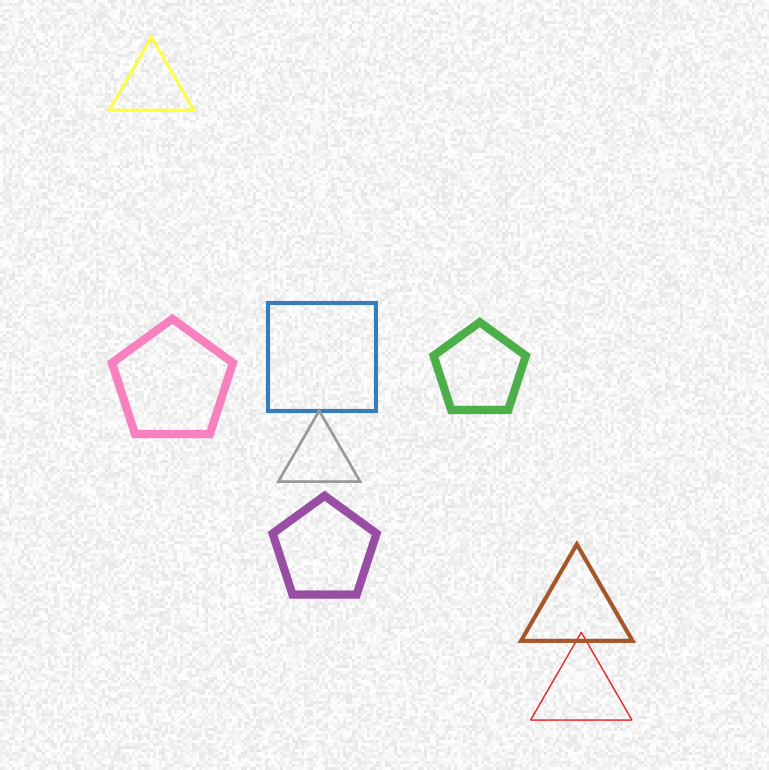[{"shape": "triangle", "thickness": 0.5, "radius": 0.38, "center": [0.755, 0.103]}, {"shape": "square", "thickness": 1.5, "radius": 0.35, "center": [0.418, 0.537]}, {"shape": "pentagon", "thickness": 3, "radius": 0.31, "center": [0.623, 0.519]}, {"shape": "pentagon", "thickness": 3, "radius": 0.35, "center": [0.422, 0.285]}, {"shape": "triangle", "thickness": 1, "radius": 0.32, "center": [0.197, 0.889]}, {"shape": "triangle", "thickness": 1.5, "radius": 0.42, "center": [0.749, 0.21]}, {"shape": "pentagon", "thickness": 3, "radius": 0.41, "center": [0.224, 0.503]}, {"shape": "triangle", "thickness": 1, "radius": 0.31, "center": [0.415, 0.405]}]